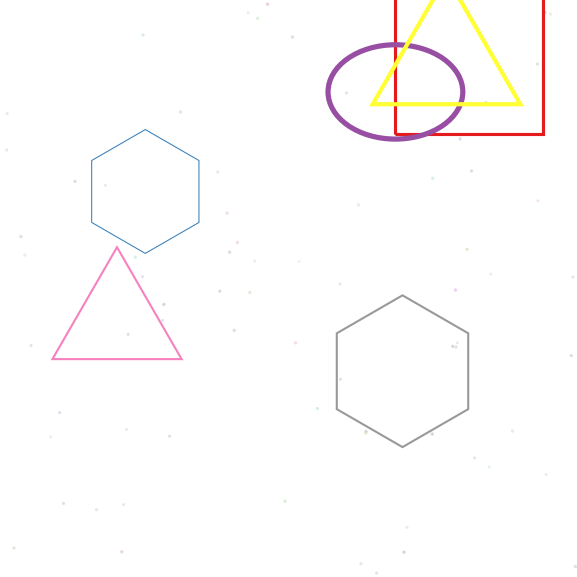[{"shape": "square", "thickness": 1.5, "radius": 0.64, "center": [0.812, 0.895]}, {"shape": "hexagon", "thickness": 0.5, "radius": 0.54, "center": [0.252, 0.668]}, {"shape": "oval", "thickness": 2.5, "radius": 0.58, "center": [0.685, 0.84]}, {"shape": "triangle", "thickness": 2, "radius": 0.74, "center": [0.773, 0.892]}, {"shape": "triangle", "thickness": 1, "radius": 0.65, "center": [0.203, 0.442]}, {"shape": "hexagon", "thickness": 1, "radius": 0.66, "center": [0.697, 0.356]}]